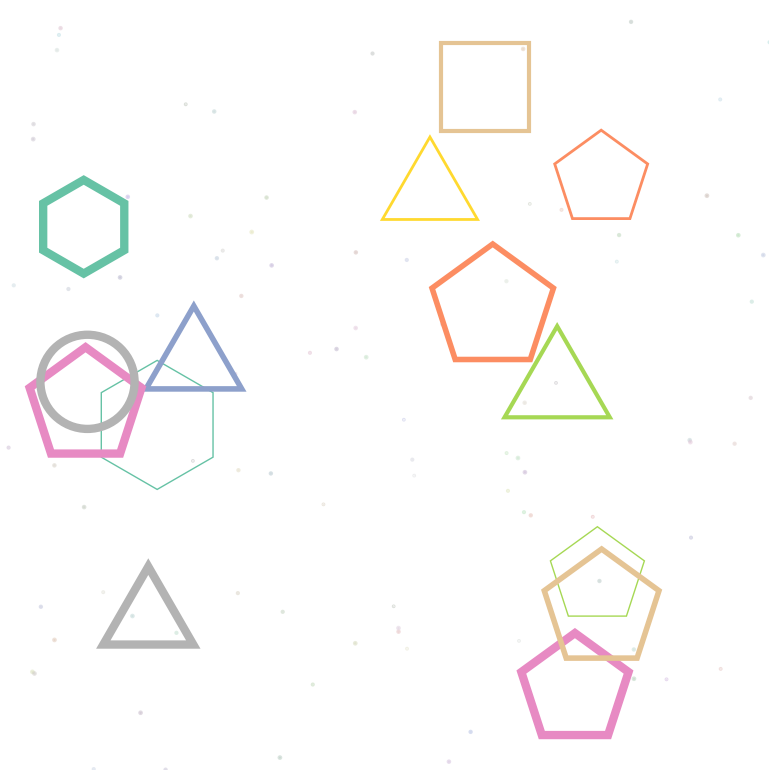[{"shape": "hexagon", "thickness": 3, "radius": 0.3, "center": [0.109, 0.706]}, {"shape": "hexagon", "thickness": 0.5, "radius": 0.42, "center": [0.204, 0.448]}, {"shape": "pentagon", "thickness": 2, "radius": 0.41, "center": [0.64, 0.6]}, {"shape": "pentagon", "thickness": 1, "radius": 0.32, "center": [0.781, 0.767]}, {"shape": "triangle", "thickness": 2, "radius": 0.36, "center": [0.252, 0.531]}, {"shape": "pentagon", "thickness": 3, "radius": 0.38, "center": [0.111, 0.473]}, {"shape": "pentagon", "thickness": 3, "radius": 0.37, "center": [0.747, 0.105]}, {"shape": "pentagon", "thickness": 0.5, "radius": 0.32, "center": [0.776, 0.252]}, {"shape": "triangle", "thickness": 1.5, "radius": 0.39, "center": [0.724, 0.497]}, {"shape": "triangle", "thickness": 1, "radius": 0.36, "center": [0.558, 0.751]}, {"shape": "square", "thickness": 1.5, "radius": 0.29, "center": [0.63, 0.887]}, {"shape": "pentagon", "thickness": 2, "radius": 0.39, "center": [0.781, 0.209]}, {"shape": "circle", "thickness": 3, "radius": 0.31, "center": [0.114, 0.504]}, {"shape": "triangle", "thickness": 3, "radius": 0.34, "center": [0.193, 0.197]}]